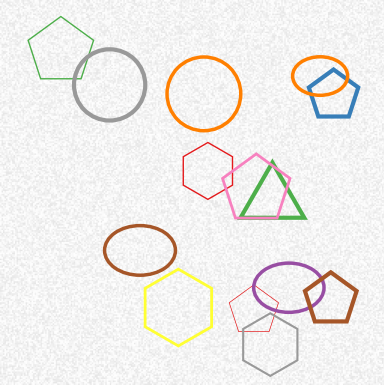[{"shape": "pentagon", "thickness": 0.5, "radius": 0.34, "center": [0.659, 0.193]}, {"shape": "hexagon", "thickness": 1, "radius": 0.37, "center": [0.54, 0.556]}, {"shape": "pentagon", "thickness": 3, "radius": 0.34, "center": [0.866, 0.752]}, {"shape": "pentagon", "thickness": 1, "radius": 0.45, "center": [0.158, 0.868]}, {"shape": "triangle", "thickness": 3, "radius": 0.48, "center": [0.708, 0.482]}, {"shape": "oval", "thickness": 2.5, "radius": 0.46, "center": [0.75, 0.253]}, {"shape": "oval", "thickness": 2.5, "radius": 0.36, "center": [0.831, 0.803]}, {"shape": "circle", "thickness": 2.5, "radius": 0.48, "center": [0.53, 0.756]}, {"shape": "hexagon", "thickness": 2, "radius": 0.5, "center": [0.463, 0.201]}, {"shape": "pentagon", "thickness": 3, "radius": 0.35, "center": [0.859, 0.222]}, {"shape": "oval", "thickness": 2.5, "radius": 0.46, "center": [0.364, 0.35]}, {"shape": "pentagon", "thickness": 2, "radius": 0.46, "center": [0.666, 0.508]}, {"shape": "circle", "thickness": 3, "radius": 0.46, "center": [0.285, 0.779]}, {"shape": "hexagon", "thickness": 1.5, "radius": 0.41, "center": [0.702, 0.105]}]